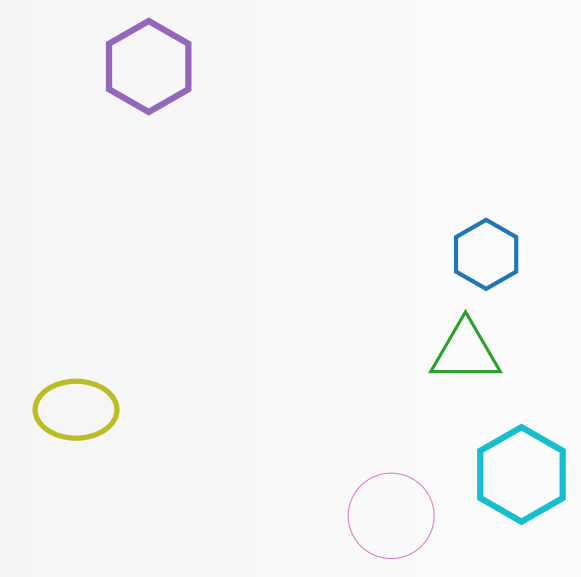[{"shape": "hexagon", "thickness": 2, "radius": 0.3, "center": [0.836, 0.559]}, {"shape": "triangle", "thickness": 1.5, "radius": 0.35, "center": [0.801, 0.39]}, {"shape": "hexagon", "thickness": 3, "radius": 0.39, "center": [0.256, 0.884]}, {"shape": "circle", "thickness": 0.5, "radius": 0.37, "center": [0.673, 0.106]}, {"shape": "oval", "thickness": 2.5, "radius": 0.35, "center": [0.131, 0.29]}, {"shape": "hexagon", "thickness": 3, "radius": 0.41, "center": [0.897, 0.178]}]